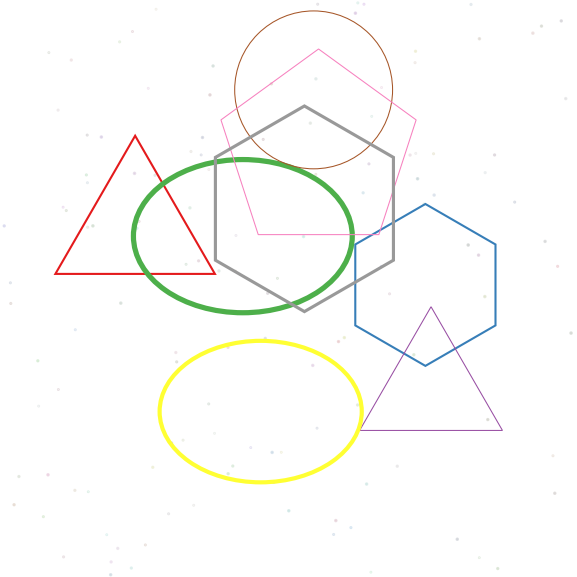[{"shape": "triangle", "thickness": 1, "radius": 0.8, "center": [0.234, 0.605]}, {"shape": "hexagon", "thickness": 1, "radius": 0.7, "center": [0.737, 0.506]}, {"shape": "oval", "thickness": 2.5, "radius": 0.95, "center": [0.421, 0.59]}, {"shape": "triangle", "thickness": 0.5, "radius": 0.71, "center": [0.746, 0.325]}, {"shape": "oval", "thickness": 2, "radius": 0.88, "center": [0.451, 0.286]}, {"shape": "circle", "thickness": 0.5, "radius": 0.68, "center": [0.543, 0.844]}, {"shape": "pentagon", "thickness": 0.5, "radius": 0.89, "center": [0.552, 0.737]}, {"shape": "hexagon", "thickness": 1.5, "radius": 0.89, "center": [0.527, 0.638]}]